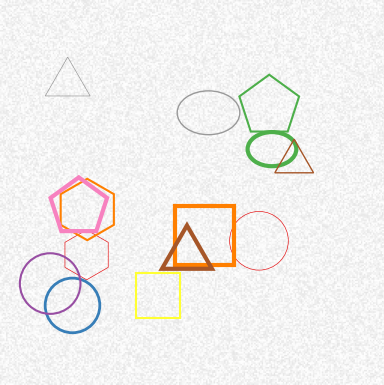[{"shape": "circle", "thickness": 0.5, "radius": 0.38, "center": [0.673, 0.375]}, {"shape": "hexagon", "thickness": 0.5, "radius": 0.32, "center": [0.225, 0.338]}, {"shape": "circle", "thickness": 2, "radius": 0.35, "center": [0.188, 0.207]}, {"shape": "oval", "thickness": 3, "radius": 0.32, "center": [0.706, 0.613]}, {"shape": "pentagon", "thickness": 1.5, "radius": 0.41, "center": [0.699, 0.724]}, {"shape": "circle", "thickness": 1.5, "radius": 0.39, "center": [0.13, 0.263]}, {"shape": "square", "thickness": 3, "radius": 0.38, "center": [0.53, 0.389]}, {"shape": "hexagon", "thickness": 1.5, "radius": 0.4, "center": [0.227, 0.456]}, {"shape": "square", "thickness": 1.5, "radius": 0.29, "center": [0.411, 0.233]}, {"shape": "triangle", "thickness": 3, "radius": 0.38, "center": [0.486, 0.339]}, {"shape": "triangle", "thickness": 1, "radius": 0.29, "center": [0.764, 0.58]}, {"shape": "pentagon", "thickness": 3, "radius": 0.39, "center": [0.205, 0.462]}, {"shape": "oval", "thickness": 1, "radius": 0.41, "center": [0.542, 0.707]}, {"shape": "triangle", "thickness": 0.5, "radius": 0.34, "center": [0.176, 0.784]}]